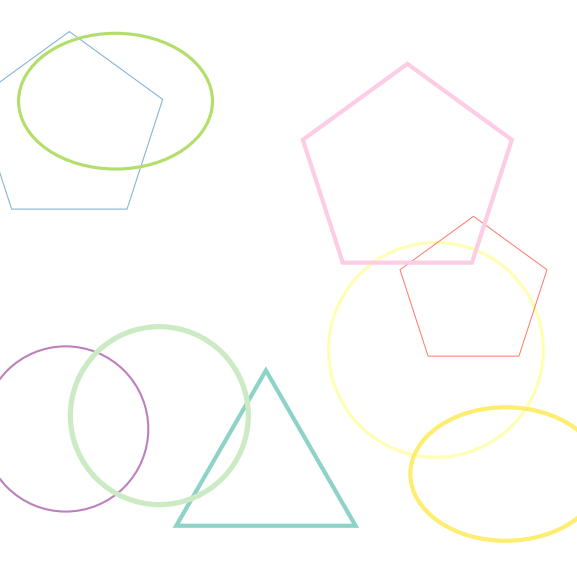[{"shape": "triangle", "thickness": 2, "radius": 0.9, "center": [0.46, 0.178]}, {"shape": "circle", "thickness": 1.5, "radius": 0.93, "center": [0.755, 0.393]}, {"shape": "pentagon", "thickness": 0.5, "radius": 0.67, "center": [0.82, 0.491]}, {"shape": "pentagon", "thickness": 0.5, "radius": 0.85, "center": [0.12, 0.775]}, {"shape": "oval", "thickness": 1.5, "radius": 0.84, "center": [0.2, 0.824]}, {"shape": "pentagon", "thickness": 2, "radius": 0.95, "center": [0.705, 0.698]}, {"shape": "circle", "thickness": 1, "radius": 0.72, "center": [0.114, 0.256]}, {"shape": "circle", "thickness": 2.5, "radius": 0.77, "center": [0.276, 0.279]}, {"shape": "oval", "thickness": 2, "radius": 0.83, "center": [0.876, 0.178]}]